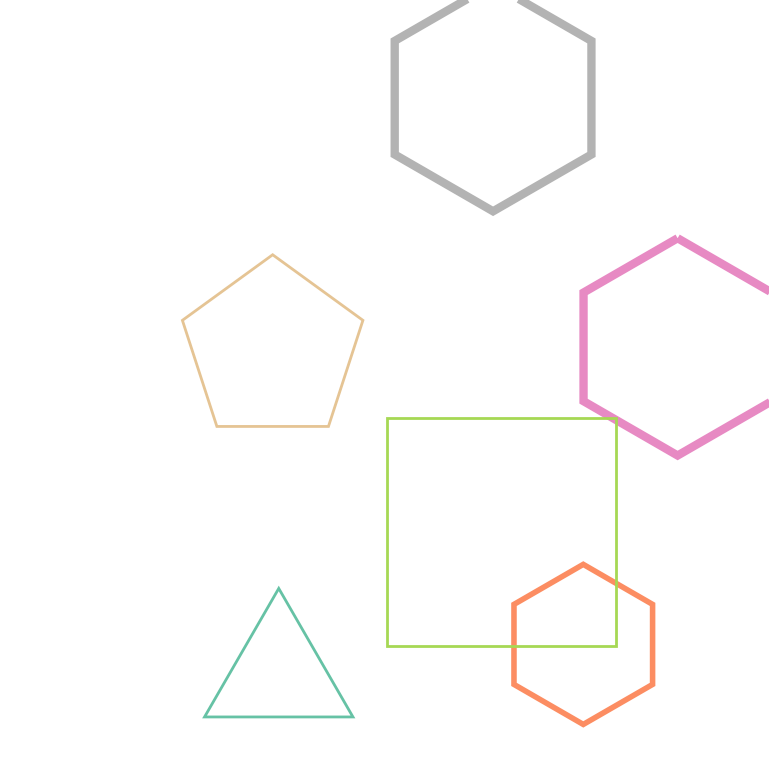[{"shape": "triangle", "thickness": 1, "radius": 0.56, "center": [0.362, 0.125]}, {"shape": "hexagon", "thickness": 2, "radius": 0.52, "center": [0.758, 0.163]}, {"shape": "hexagon", "thickness": 3, "radius": 0.71, "center": [0.88, 0.55]}, {"shape": "square", "thickness": 1, "radius": 0.74, "center": [0.651, 0.309]}, {"shape": "pentagon", "thickness": 1, "radius": 0.62, "center": [0.354, 0.546]}, {"shape": "hexagon", "thickness": 3, "radius": 0.74, "center": [0.64, 0.873]}]